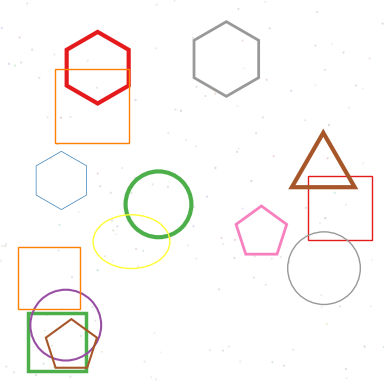[{"shape": "hexagon", "thickness": 3, "radius": 0.46, "center": [0.254, 0.824]}, {"shape": "square", "thickness": 1, "radius": 0.42, "center": [0.883, 0.46]}, {"shape": "hexagon", "thickness": 0.5, "radius": 0.38, "center": [0.159, 0.531]}, {"shape": "square", "thickness": 2.5, "radius": 0.38, "center": [0.148, 0.111]}, {"shape": "circle", "thickness": 3, "radius": 0.43, "center": [0.412, 0.469]}, {"shape": "circle", "thickness": 1.5, "radius": 0.46, "center": [0.171, 0.156]}, {"shape": "square", "thickness": 1, "radius": 0.49, "center": [0.239, 0.725]}, {"shape": "square", "thickness": 1, "radius": 0.4, "center": [0.126, 0.277]}, {"shape": "oval", "thickness": 1, "radius": 0.5, "center": [0.341, 0.372]}, {"shape": "pentagon", "thickness": 1.5, "radius": 0.35, "center": [0.185, 0.101]}, {"shape": "triangle", "thickness": 3, "radius": 0.47, "center": [0.84, 0.561]}, {"shape": "pentagon", "thickness": 2, "radius": 0.35, "center": [0.679, 0.396]}, {"shape": "hexagon", "thickness": 2, "radius": 0.48, "center": [0.588, 0.847]}, {"shape": "circle", "thickness": 1, "radius": 0.47, "center": [0.842, 0.303]}]